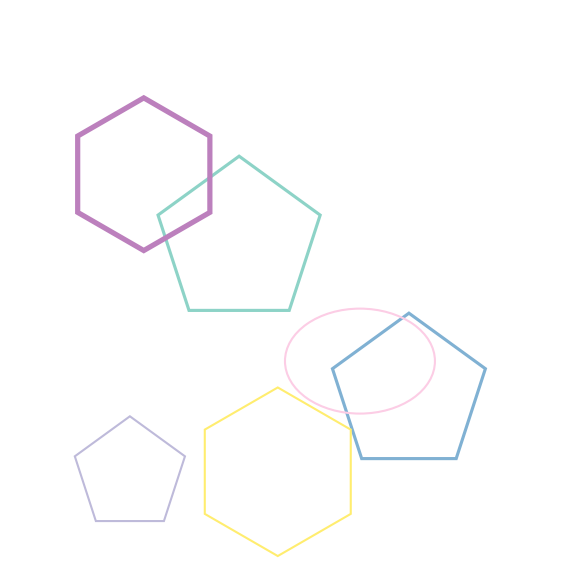[{"shape": "pentagon", "thickness": 1.5, "radius": 0.74, "center": [0.414, 0.581]}, {"shape": "pentagon", "thickness": 1, "radius": 0.5, "center": [0.225, 0.178]}, {"shape": "pentagon", "thickness": 1.5, "radius": 0.7, "center": [0.708, 0.318]}, {"shape": "oval", "thickness": 1, "radius": 0.65, "center": [0.623, 0.374]}, {"shape": "hexagon", "thickness": 2.5, "radius": 0.66, "center": [0.249, 0.697]}, {"shape": "hexagon", "thickness": 1, "radius": 0.73, "center": [0.481, 0.182]}]